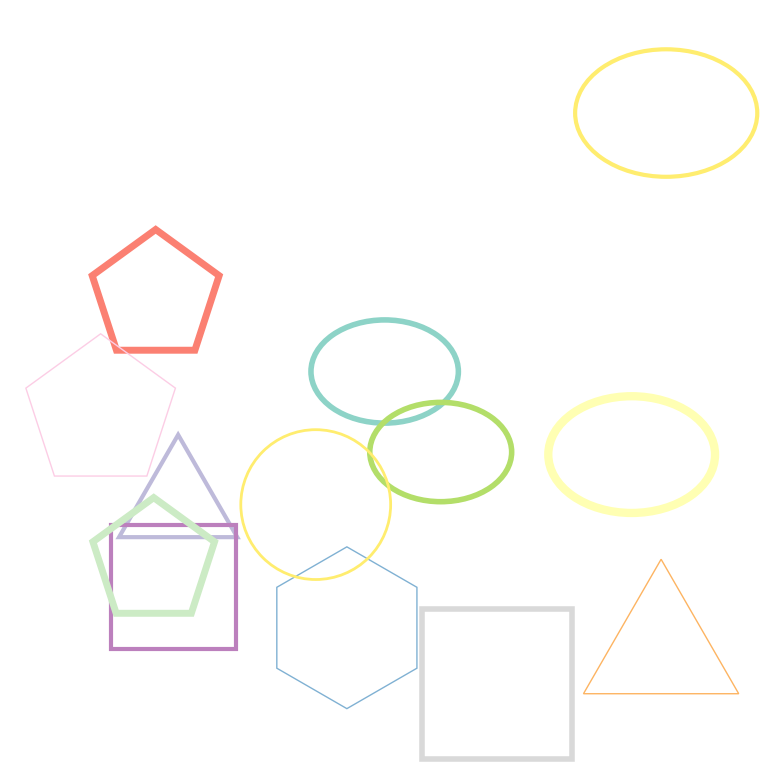[{"shape": "oval", "thickness": 2, "radius": 0.48, "center": [0.5, 0.518]}, {"shape": "oval", "thickness": 3, "radius": 0.54, "center": [0.82, 0.41]}, {"shape": "triangle", "thickness": 1.5, "radius": 0.44, "center": [0.231, 0.347]}, {"shape": "pentagon", "thickness": 2.5, "radius": 0.43, "center": [0.202, 0.615]}, {"shape": "hexagon", "thickness": 0.5, "radius": 0.53, "center": [0.45, 0.185]}, {"shape": "triangle", "thickness": 0.5, "radius": 0.58, "center": [0.859, 0.157]}, {"shape": "oval", "thickness": 2, "radius": 0.46, "center": [0.572, 0.413]}, {"shape": "pentagon", "thickness": 0.5, "radius": 0.51, "center": [0.131, 0.464]}, {"shape": "square", "thickness": 2, "radius": 0.49, "center": [0.645, 0.111]}, {"shape": "square", "thickness": 1.5, "radius": 0.4, "center": [0.225, 0.238]}, {"shape": "pentagon", "thickness": 2.5, "radius": 0.42, "center": [0.2, 0.271]}, {"shape": "oval", "thickness": 1.5, "radius": 0.59, "center": [0.865, 0.853]}, {"shape": "circle", "thickness": 1, "radius": 0.49, "center": [0.41, 0.345]}]